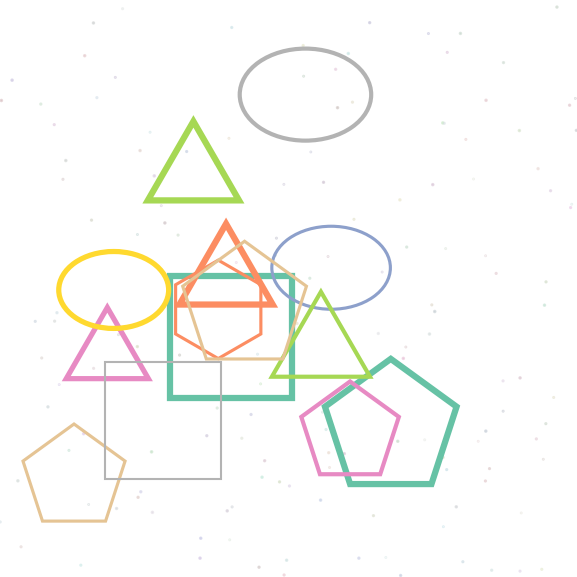[{"shape": "square", "thickness": 3, "radius": 0.53, "center": [0.4, 0.416]}, {"shape": "pentagon", "thickness": 3, "radius": 0.6, "center": [0.677, 0.258]}, {"shape": "hexagon", "thickness": 1.5, "radius": 0.43, "center": [0.378, 0.463]}, {"shape": "triangle", "thickness": 3, "radius": 0.47, "center": [0.391, 0.518]}, {"shape": "oval", "thickness": 1.5, "radius": 0.51, "center": [0.573, 0.535]}, {"shape": "pentagon", "thickness": 2, "radius": 0.44, "center": [0.606, 0.25]}, {"shape": "triangle", "thickness": 2.5, "radius": 0.41, "center": [0.186, 0.385]}, {"shape": "triangle", "thickness": 2, "radius": 0.49, "center": [0.556, 0.396]}, {"shape": "triangle", "thickness": 3, "radius": 0.46, "center": [0.335, 0.698]}, {"shape": "oval", "thickness": 2.5, "radius": 0.48, "center": [0.197, 0.497]}, {"shape": "pentagon", "thickness": 1.5, "radius": 0.46, "center": [0.128, 0.172]}, {"shape": "pentagon", "thickness": 1.5, "radius": 0.56, "center": [0.423, 0.469]}, {"shape": "oval", "thickness": 2, "radius": 0.57, "center": [0.529, 0.835]}, {"shape": "square", "thickness": 1, "radius": 0.5, "center": [0.283, 0.271]}]